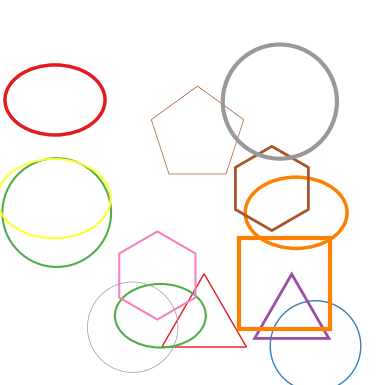[{"shape": "oval", "thickness": 2.5, "radius": 0.65, "center": [0.143, 0.74]}, {"shape": "triangle", "thickness": 1, "radius": 0.63, "center": [0.53, 0.162]}, {"shape": "circle", "thickness": 1, "radius": 0.59, "center": [0.819, 0.101]}, {"shape": "oval", "thickness": 1.5, "radius": 0.59, "center": [0.416, 0.18]}, {"shape": "circle", "thickness": 1.5, "radius": 0.71, "center": [0.147, 0.448]}, {"shape": "triangle", "thickness": 2, "radius": 0.56, "center": [0.758, 0.177]}, {"shape": "square", "thickness": 3, "radius": 0.59, "center": [0.739, 0.264]}, {"shape": "oval", "thickness": 2.5, "radius": 0.66, "center": [0.769, 0.447]}, {"shape": "oval", "thickness": 1.5, "radius": 0.74, "center": [0.14, 0.484]}, {"shape": "pentagon", "thickness": 0.5, "radius": 0.63, "center": [0.513, 0.65]}, {"shape": "hexagon", "thickness": 2, "radius": 0.55, "center": [0.706, 0.511]}, {"shape": "hexagon", "thickness": 1.5, "radius": 0.57, "center": [0.409, 0.284]}, {"shape": "circle", "thickness": 0.5, "radius": 0.59, "center": [0.345, 0.15]}, {"shape": "circle", "thickness": 3, "radius": 0.74, "center": [0.727, 0.736]}]